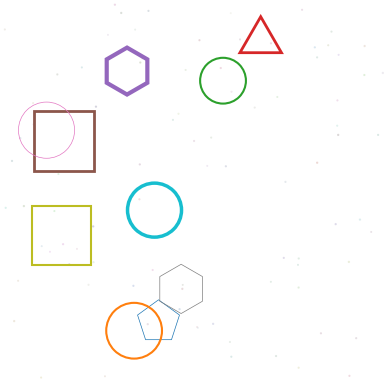[{"shape": "pentagon", "thickness": 0.5, "radius": 0.29, "center": [0.412, 0.164]}, {"shape": "circle", "thickness": 1.5, "radius": 0.36, "center": [0.348, 0.141]}, {"shape": "circle", "thickness": 1.5, "radius": 0.3, "center": [0.579, 0.79]}, {"shape": "triangle", "thickness": 2, "radius": 0.31, "center": [0.677, 0.894]}, {"shape": "hexagon", "thickness": 3, "radius": 0.3, "center": [0.33, 0.815]}, {"shape": "square", "thickness": 2, "radius": 0.39, "center": [0.166, 0.633]}, {"shape": "circle", "thickness": 0.5, "radius": 0.36, "center": [0.121, 0.662]}, {"shape": "hexagon", "thickness": 0.5, "radius": 0.32, "center": [0.47, 0.25]}, {"shape": "square", "thickness": 1.5, "radius": 0.38, "center": [0.16, 0.389]}, {"shape": "circle", "thickness": 2.5, "radius": 0.35, "center": [0.401, 0.454]}]